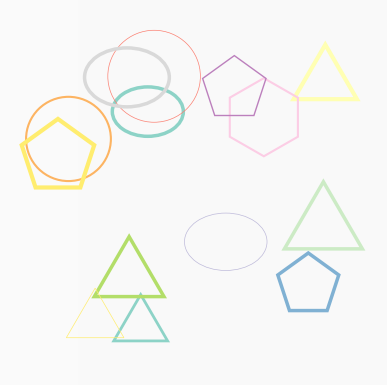[{"shape": "triangle", "thickness": 2, "radius": 0.4, "center": [0.363, 0.155]}, {"shape": "oval", "thickness": 2.5, "radius": 0.46, "center": [0.381, 0.71]}, {"shape": "triangle", "thickness": 3, "radius": 0.47, "center": [0.839, 0.79]}, {"shape": "oval", "thickness": 0.5, "radius": 0.53, "center": [0.583, 0.372]}, {"shape": "circle", "thickness": 0.5, "radius": 0.6, "center": [0.398, 0.802]}, {"shape": "pentagon", "thickness": 2.5, "radius": 0.41, "center": [0.796, 0.26]}, {"shape": "circle", "thickness": 1.5, "radius": 0.55, "center": [0.177, 0.639]}, {"shape": "triangle", "thickness": 2.5, "radius": 0.52, "center": [0.333, 0.282]}, {"shape": "hexagon", "thickness": 1.5, "radius": 0.51, "center": [0.681, 0.696]}, {"shape": "oval", "thickness": 2.5, "radius": 0.55, "center": [0.328, 0.799]}, {"shape": "pentagon", "thickness": 1, "radius": 0.43, "center": [0.605, 0.77]}, {"shape": "triangle", "thickness": 2.5, "radius": 0.58, "center": [0.835, 0.412]}, {"shape": "pentagon", "thickness": 3, "radius": 0.49, "center": [0.15, 0.593]}, {"shape": "triangle", "thickness": 0.5, "radius": 0.43, "center": [0.246, 0.166]}]